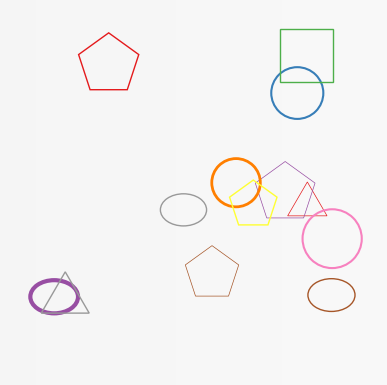[{"shape": "triangle", "thickness": 0.5, "radius": 0.29, "center": [0.793, 0.469]}, {"shape": "pentagon", "thickness": 1, "radius": 0.41, "center": [0.28, 0.833]}, {"shape": "circle", "thickness": 1.5, "radius": 0.34, "center": [0.767, 0.758]}, {"shape": "square", "thickness": 1, "radius": 0.34, "center": [0.79, 0.857]}, {"shape": "oval", "thickness": 3, "radius": 0.31, "center": [0.14, 0.229]}, {"shape": "pentagon", "thickness": 0.5, "radius": 0.41, "center": [0.736, 0.499]}, {"shape": "circle", "thickness": 2, "radius": 0.31, "center": [0.609, 0.525]}, {"shape": "pentagon", "thickness": 1, "radius": 0.32, "center": [0.654, 0.468]}, {"shape": "oval", "thickness": 1, "radius": 0.3, "center": [0.855, 0.234]}, {"shape": "pentagon", "thickness": 0.5, "radius": 0.36, "center": [0.547, 0.29]}, {"shape": "circle", "thickness": 1.5, "radius": 0.38, "center": [0.857, 0.38]}, {"shape": "oval", "thickness": 1, "radius": 0.3, "center": [0.474, 0.455]}, {"shape": "triangle", "thickness": 1, "radius": 0.36, "center": [0.168, 0.222]}]